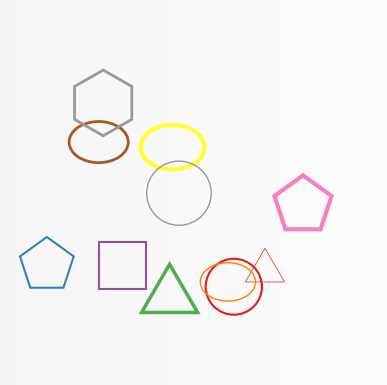[{"shape": "circle", "thickness": 1.5, "radius": 0.36, "center": [0.603, 0.255]}, {"shape": "triangle", "thickness": 0.5, "radius": 0.29, "center": [0.684, 0.297]}, {"shape": "pentagon", "thickness": 1.5, "radius": 0.36, "center": [0.121, 0.312]}, {"shape": "triangle", "thickness": 2.5, "radius": 0.42, "center": [0.438, 0.23]}, {"shape": "square", "thickness": 1.5, "radius": 0.3, "center": [0.317, 0.312]}, {"shape": "oval", "thickness": 1, "radius": 0.36, "center": [0.588, 0.268]}, {"shape": "oval", "thickness": 3, "radius": 0.41, "center": [0.445, 0.618]}, {"shape": "oval", "thickness": 2, "radius": 0.38, "center": [0.255, 0.631]}, {"shape": "pentagon", "thickness": 3, "radius": 0.39, "center": [0.782, 0.467]}, {"shape": "circle", "thickness": 1, "radius": 0.42, "center": [0.462, 0.498]}, {"shape": "hexagon", "thickness": 2, "radius": 0.43, "center": [0.266, 0.733]}]